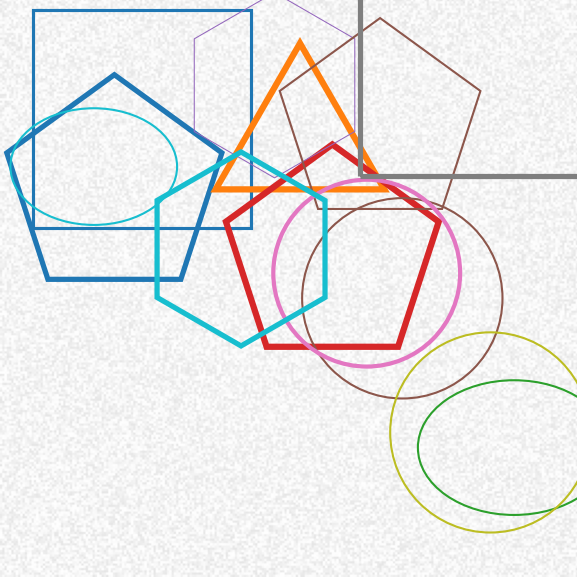[{"shape": "square", "thickness": 1.5, "radius": 0.95, "center": [0.246, 0.793]}, {"shape": "pentagon", "thickness": 2.5, "radius": 0.98, "center": [0.198, 0.674]}, {"shape": "triangle", "thickness": 3, "radius": 0.84, "center": [0.519, 0.756]}, {"shape": "oval", "thickness": 1, "radius": 0.83, "center": [0.89, 0.224]}, {"shape": "pentagon", "thickness": 3, "radius": 0.97, "center": [0.575, 0.555]}, {"shape": "hexagon", "thickness": 0.5, "radius": 0.8, "center": [0.475, 0.852]}, {"shape": "pentagon", "thickness": 1, "radius": 0.91, "center": [0.658, 0.785]}, {"shape": "circle", "thickness": 1, "radius": 0.87, "center": [0.697, 0.483]}, {"shape": "circle", "thickness": 2, "radius": 0.81, "center": [0.635, 0.526]}, {"shape": "square", "thickness": 2.5, "radius": 0.98, "center": [0.82, 0.892]}, {"shape": "circle", "thickness": 1, "radius": 0.87, "center": [0.849, 0.25]}, {"shape": "oval", "thickness": 1, "radius": 0.72, "center": [0.162, 0.711]}, {"shape": "hexagon", "thickness": 2.5, "radius": 0.84, "center": [0.417, 0.568]}]